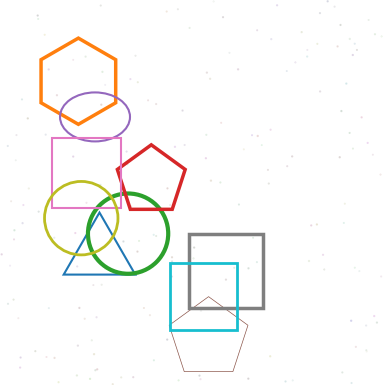[{"shape": "triangle", "thickness": 1.5, "radius": 0.54, "center": [0.258, 0.34]}, {"shape": "hexagon", "thickness": 2.5, "radius": 0.56, "center": [0.204, 0.789]}, {"shape": "circle", "thickness": 3, "radius": 0.52, "center": [0.333, 0.393]}, {"shape": "pentagon", "thickness": 2.5, "radius": 0.46, "center": [0.393, 0.531]}, {"shape": "oval", "thickness": 1.5, "radius": 0.45, "center": [0.247, 0.696]}, {"shape": "pentagon", "thickness": 0.5, "radius": 0.54, "center": [0.542, 0.122]}, {"shape": "square", "thickness": 1.5, "radius": 0.45, "center": [0.226, 0.551]}, {"shape": "square", "thickness": 2.5, "radius": 0.48, "center": [0.588, 0.296]}, {"shape": "circle", "thickness": 2, "radius": 0.48, "center": [0.211, 0.433]}, {"shape": "square", "thickness": 2, "radius": 0.44, "center": [0.529, 0.229]}]